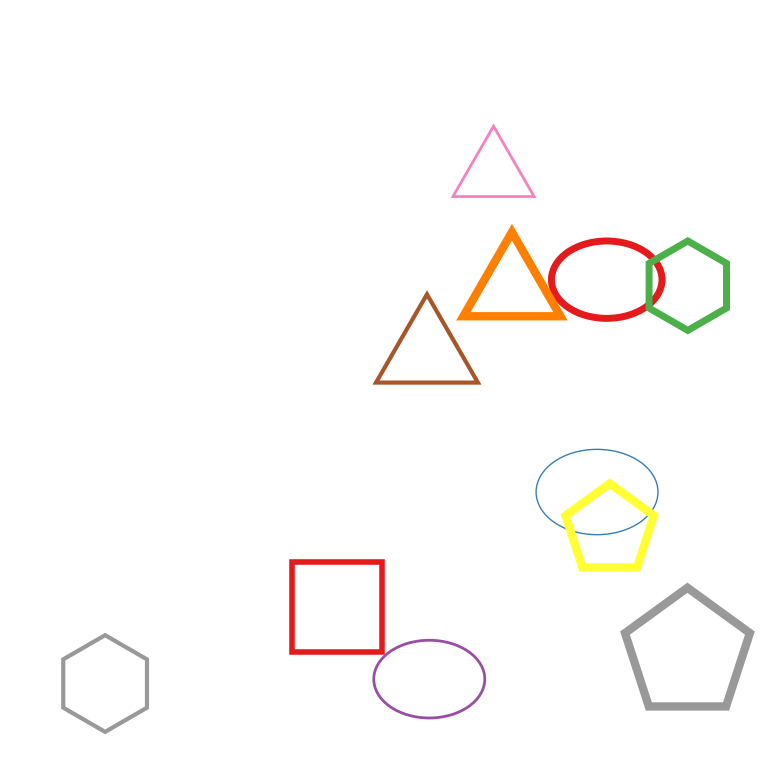[{"shape": "square", "thickness": 2, "radius": 0.29, "center": [0.438, 0.211]}, {"shape": "oval", "thickness": 2.5, "radius": 0.36, "center": [0.788, 0.637]}, {"shape": "oval", "thickness": 0.5, "radius": 0.4, "center": [0.775, 0.361]}, {"shape": "hexagon", "thickness": 2.5, "radius": 0.29, "center": [0.893, 0.629]}, {"shape": "oval", "thickness": 1, "radius": 0.36, "center": [0.558, 0.118]}, {"shape": "triangle", "thickness": 3, "radius": 0.36, "center": [0.665, 0.626]}, {"shape": "pentagon", "thickness": 3, "radius": 0.3, "center": [0.792, 0.312]}, {"shape": "triangle", "thickness": 1.5, "radius": 0.38, "center": [0.555, 0.541]}, {"shape": "triangle", "thickness": 1, "radius": 0.3, "center": [0.641, 0.775]}, {"shape": "pentagon", "thickness": 3, "radius": 0.43, "center": [0.893, 0.151]}, {"shape": "hexagon", "thickness": 1.5, "radius": 0.31, "center": [0.137, 0.112]}]